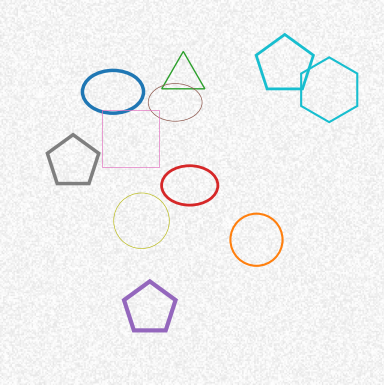[{"shape": "oval", "thickness": 2.5, "radius": 0.4, "center": [0.294, 0.762]}, {"shape": "circle", "thickness": 1.5, "radius": 0.34, "center": [0.666, 0.377]}, {"shape": "triangle", "thickness": 1, "radius": 0.32, "center": [0.476, 0.802]}, {"shape": "oval", "thickness": 2, "radius": 0.37, "center": [0.493, 0.518]}, {"shape": "pentagon", "thickness": 3, "radius": 0.35, "center": [0.389, 0.199]}, {"shape": "oval", "thickness": 0.5, "radius": 0.35, "center": [0.455, 0.734]}, {"shape": "square", "thickness": 0.5, "radius": 0.37, "center": [0.339, 0.641]}, {"shape": "pentagon", "thickness": 2.5, "radius": 0.35, "center": [0.19, 0.58]}, {"shape": "circle", "thickness": 0.5, "radius": 0.36, "center": [0.368, 0.427]}, {"shape": "hexagon", "thickness": 1.5, "radius": 0.42, "center": [0.855, 0.767]}, {"shape": "pentagon", "thickness": 2, "radius": 0.39, "center": [0.74, 0.832]}]